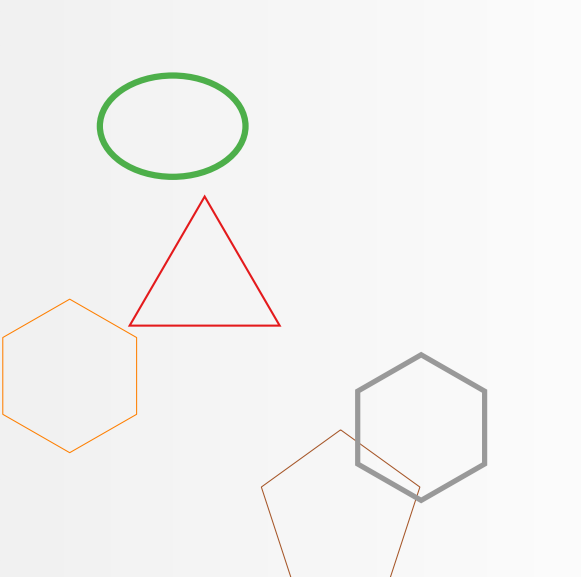[{"shape": "triangle", "thickness": 1, "radius": 0.75, "center": [0.352, 0.51]}, {"shape": "oval", "thickness": 3, "radius": 0.63, "center": [0.297, 0.781]}, {"shape": "hexagon", "thickness": 0.5, "radius": 0.66, "center": [0.12, 0.348]}, {"shape": "pentagon", "thickness": 0.5, "radius": 0.72, "center": [0.586, 0.111]}, {"shape": "hexagon", "thickness": 2.5, "radius": 0.63, "center": [0.725, 0.259]}]